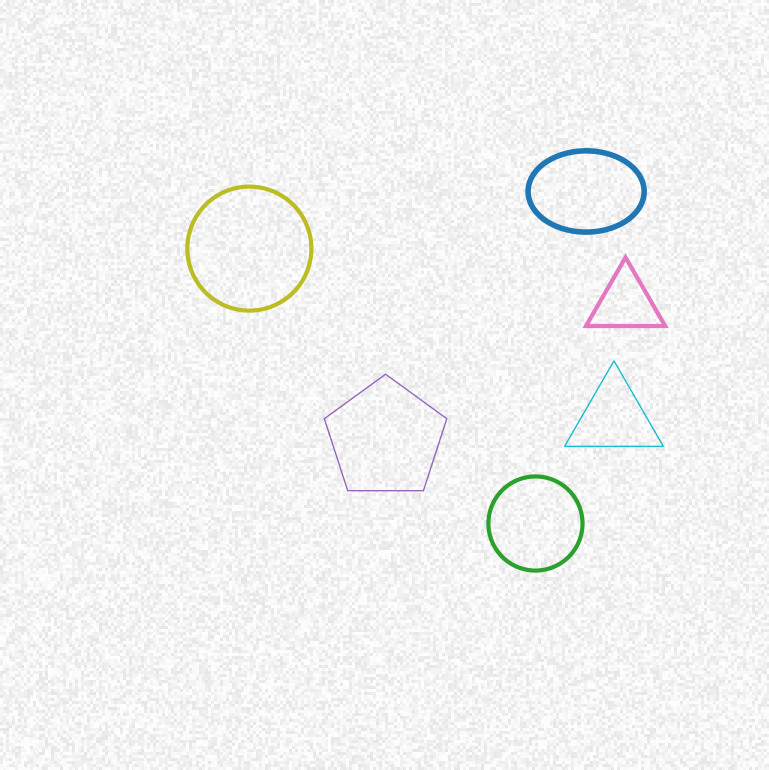[{"shape": "oval", "thickness": 2, "radius": 0.38, "center": [0.761, 0.751]}, {"shape": "circle", "thickness": 1.5, "radius": 0.31, "center": [0.695, 0.32]}, {"shape": "pentagon", "thickness": 0.5, "radius": 0.42, "center": [0.501, 0.43]}, {"shape": "triangle", "thickness": 1.5, "radius": 0.3, "center": [0.812, 0.606]}, {"shape": "circle", "thickness": 1.5, "radius": 0.4, "center": [0.324, 0.677]}, {"shape": "triangle", "thickness": 0.5, "radius": 0.37, "center": [0.797, 0.457]}]